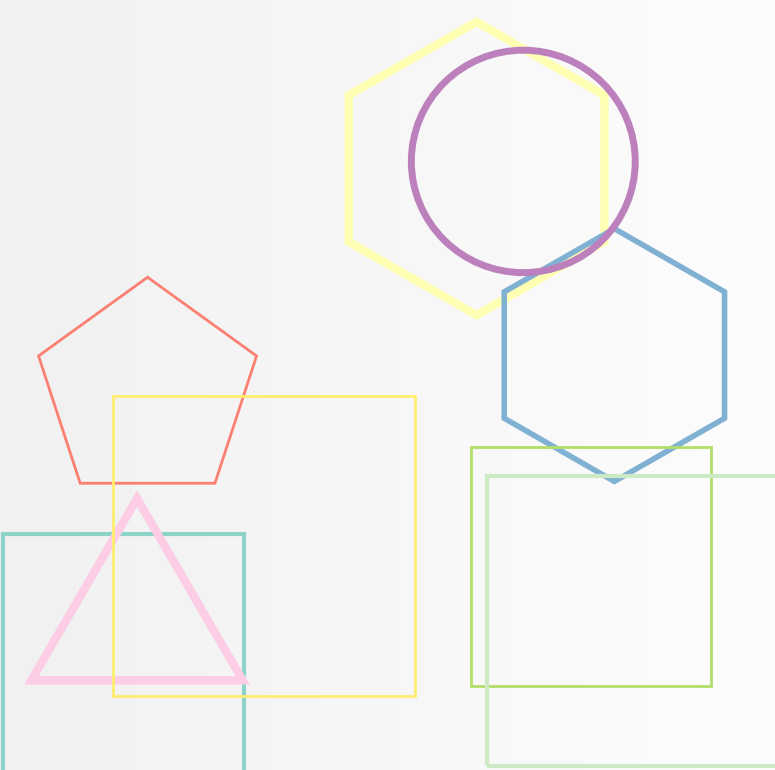[{"shape": "square", "thickness": 1.5, "radius": 0.78, "center": [0.159, 0.151]}, {"shape": "hexagon", "thickness": 3, "radius": 0.95, "center": [0.615, 0.781]}, {"shape": "pentagon", "thickness": 1, "radius": 0.74, "center": [0.19, 0.492]}, {"shape": "hexagon", "thickness": 2, "radius": 0.82, "center": [0.793, 0.539]}, {"shape": "square", "thickness": 1, "radius": 0.77, "center": [0.763, 0.264]}, {"shape": "triangle", "thickness": 3, "radius": 0.79, "center": [0.177, 0.195]}, {"shape": "circle", "thickness": 2.5, "radius": 0.72, "center": [0.675, 0.79]}, {"shape": "square", "thickness": 1.5, "radius": 0.94, "center": [0.817, 0.193]}, {"shape": "square", "thickness": 1, "radius": 0.97, "center": [0.341, 0.291]}]